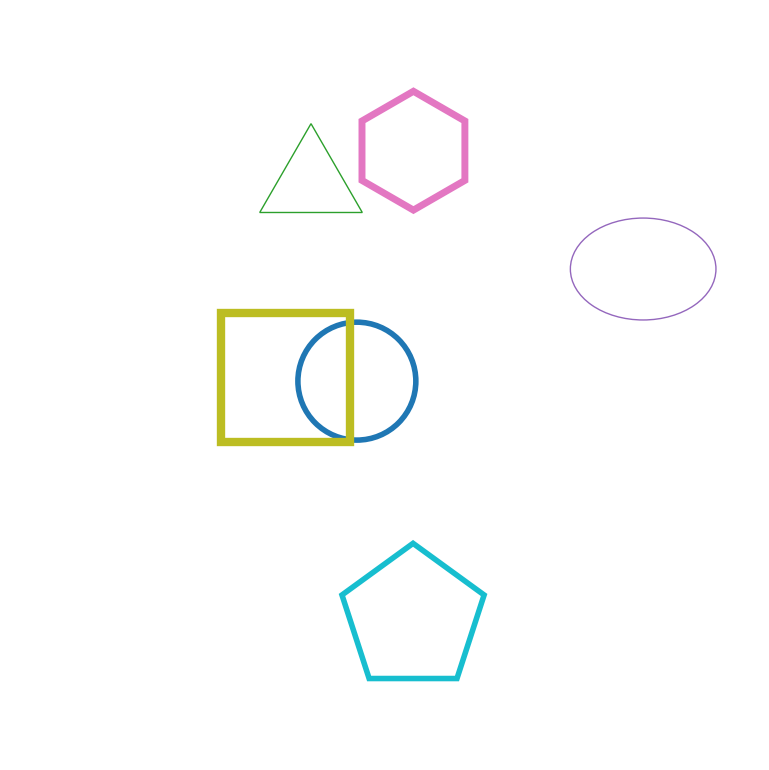[{"shape": "circle", "thickness": 2, "radius": 0.38, "center": [0.463, 0.505]}, {"shape": "triangle", "thickness": 0.5, "radius": 0.38, "center": [0.404, 0.762]}, {"shape": "oval", "thickness": 0.5, "radius": 0.47, "center": [0.835, 0.651]}, {"shape": "hexagon", "thickness": 2.5, "radius": 0.39, "center": [0.537, 0.804]}, {"shape": "square", "thickness": 3, "radius": 0.42, "center": [0.371, 0.51]}, {"shape": "pentagon", "thickness": 2, "radius": 0.49, "center": [0.536, 0.197]}]